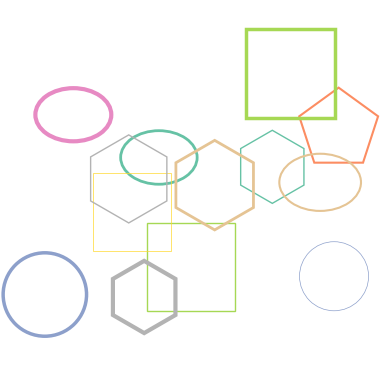[{"shape": "hexagon", "thickness": 1, "radius": 0.47, "center": [0.707, 0.567]}, {"shape": "oval", "thickness": 2, "radius": 0.5, "center": [0.413, 0.591]}, {"shape": "pentagon", "thickness": 1.5, "radius": 0.54, "center": [0.88, 0.665]}, {"shape": "circle", "thickness": 2.5, "radius": 0.54, "center": [0.116, 0.235]}, {"shape": "circle", "thickness": 0.5, "radius": 0.45, "center": [0.868, 0.282]}, {"shape": "oval", "thickness": 3, "radius": 0.49, "center": [0.19, 0.702]}, {"shape": "square", "thickness": 2.5, "radius": 0.58, "center": [0.754, 0.809]}, {"shape": "square", "thickness": 1, "radius": 0.57, "center": [0.497, 0.307]}, {"shape": "square", "thickness": 0.5, "radius": 0.51, "center": [0.343, 0.45]}, {"shape": "oval", "thickness": 1.5, "radius": 0.53, "center": [0.832, 0.526]}, {"shape": "hexagon", "thickness": 2, "radius": 0.58, "center": [0.558, 0.519]}, {"shape": "hexagon", "thickness": 1, "radius": 0.57, "center": [0.334, 0.535]}, {"shape": "hexagon", "thickness": 3, "radius": 0.47, "center": [0.374, 0.229]}]